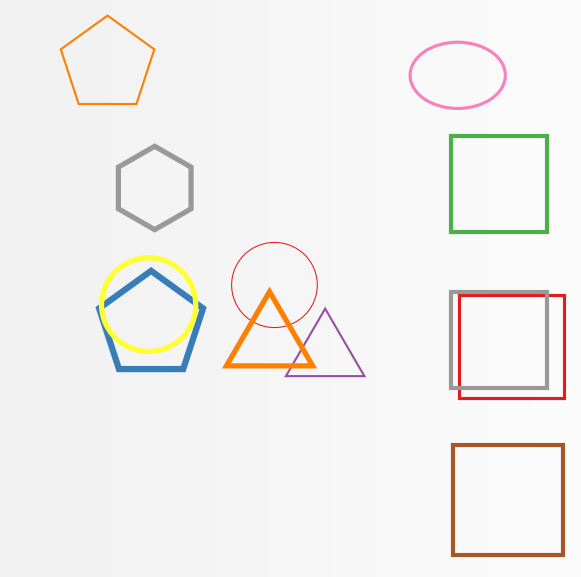[{"shape": "square", "thickness": 1.5, "radius": 0.45, "center": [0.88, 0.399]}, {"shape": "circle", "thickness": 0.5, "radius": 0.37, "center": [0.472, 0.506]}, {"shape": "pentagon", "thickness": 3, "radius": 0.47, "center": [0.26, 0.436]}, {"shape": "square", "thickness": 2, "radius": 0.42, "center": [0.858, 0.68]}, {"shape": "triangle", "thickness": 1, "radius": 0.39, "center": [0.559, 0.387]}, {"shape": "triangle", "thickness": 2.5, "radius": 0.43, "center": [0.464, 0.408]}, {"shape": "pentagon", "thickness": 1, "radius": 0.42, "center": [0.185, 0.888]}, {"shape": "circle", "thickness": 2.5, "radius": 0.4, "center": [0.256, 0.472]}, {"shape": "square", "thickness": 2, "radius": 0.47, "center": [0.874, 0.133]}, {"shape": "oval", "thickness": 1.5, "radius": 0.41, "center": [0.787, 0.869]}, {"shape": "square", "thickness": 2, "radius": 0.41, "center": [0.859, 0.411]}, {"shape": "hexagon", "thickness": 2.5, "radius": 0.36, "center": [0.266, 0.674]}]